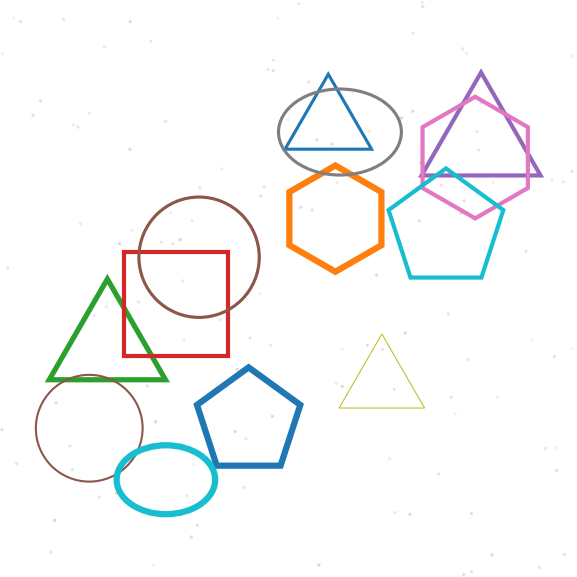[{"shape": "triangle", "thickness": 1.5, "radius": 0.43, "center": [0.568, 0.784]}, {"shape": "pentagon", "thickness": 3, "radius": 0.47, "center": [0.431, 0.269]}, {"shape": "hexagon", "thickness": 3, "radius": 0.46, "center": [0.581, 0.621]}, {"shape": "triangle", "thickness": 2.5, "radius": 0.58, "center": [0.186, 0.4]}, {"shape": "square", "thickness": 2, "radius": 0.45, "center": [0.304, 0.473]}, {"shape": "triangle", "thickness": 2, "radius": 0.59, "center": [0.833, 0.755]}, {"shape": "circle", "thickness": 1, "radius": 0.46, "center": [0.155, 0.258]}, {"shape": "circle", "thickness": 1.5, "radius": 0.52, "center": [0.345, 0.554]}, {"shape": "hexagon", "thickness": 2, "radius": 0.53, "center": [0.823, 0.726]}, {"shape": "oval", "thickness": 1.5, "radius": 0.53, "center": [0.589, 0.771]}, {"shape": "triangle", "thickness": 0.5, "radius": 0.43, "center": [0.661, 0.335]}, {"shape": "pentagon", "thickness": 2, "radius": 0.52, "center": [0.772, 0.603]}, {"shape": "oval", "thickness": 3, "radius": 0.43, "center": [0.287, 0.168]}]